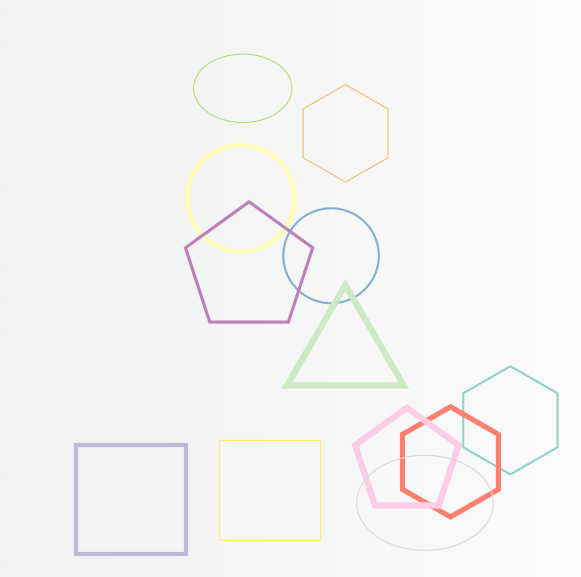[{"shape": "hexagon", "thickness": 1, "radius": 0.47, "center": [0.878, 0.271]}, {"shape": "circle", "thickness": 2, "radius": 0.46, "center": [0.414, 0.656]}, {"shape": "square", "thickness": 2, "radius": 0.48, "center": [0.225, 0.134]}, {"shape": "hexagon", "thickness": 2.5, "radius": 0.48, "center": [0.775, 0.199]}, {"shape": "circle", "thickness": 1, "radius": 0.41, "center": [0.57, 0.556]}, {"shape": "hexagon", "thickness": 0.5, "radius": 0.42, "center": [0.594, 0.768]}, {"shape": "oval", "thickness": 0.5, "radius": 0.42, "center": [0.418, 0.846]}, {"shape": "pentagon", "thickness": 3, "radius": 0.47, "center": [0.7, 0.2]}, {"shape": "oval", "thickness": 0.5, "radius": 0.59, "center": [0.731, 0.128]}, {"shape": "pentagon", "thickness": 1.5, "radius": 0.58, "center": [0.429, 0.535]}, {"shape": "triangle", "thickness": 3, "radius": 0.58, "center": [0.594, 0.39]}, {"shape": "square", "thickness": 0.5, "radius": 0.43, "center": [0.464, 0.151]}]